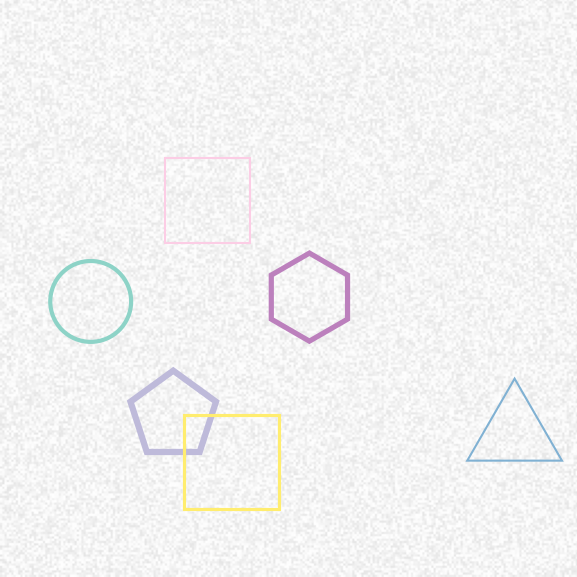[{"shape": "circle", "thickness": 2, "radius": 0.35, "center": [0.157, 0.477]}, {"shape": "pentagon", "thickness": 3, "radius": 0.39, "center": [0.3, 0.279]}, {"shape": "triangle", "thickness": 1, "radius": 0.47, "center": [0.891, 0.249]}, {"shape": "square", "thickness": 1, "radius": 0.37, "center": [0.36, 0.651]}, {"shape": "hexagon", "thickness": 2.5, "radius": 0.38, "center": [0.536, 0.485]}, {"shape": "square", "thickness": 1.5, "radius": 0.41, "center": [0.401, 0.2]}]